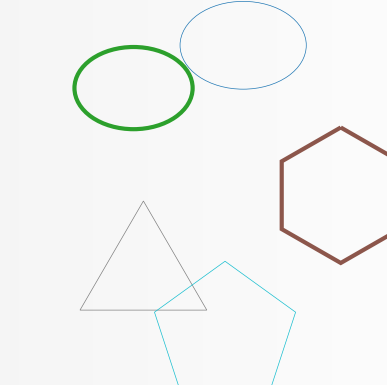[{"shape": "oval", "thickness": 0.5, "radius": 0.81, "center": [0.628, 0.882]}, {"shape": "oval", "thickness": 3, "radius": 0.76, "center": [0.345, 0.771]}, {"shape": "hexagon", "thickness": 3, "radius": 0.88, "center": [0.879, 0.493]}, {"shape": "triangle", "thickness": 0.5, "radius": 0.94, "center": [0.37, 0.289]}, {"shape": "pentagon", "thickness": 0.5, "radius": 0.96, "center": [0.581, 0.13]}]